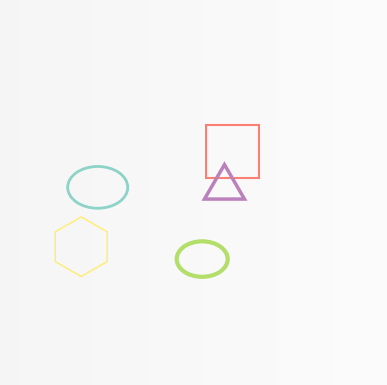[{"shape": "oval", "thickness": 2, "radius": 0.39, "center": [0.252, 0.513]}, {"shape": "square", "thickness": 1.5, "radius": 0.34, "center": [0.601, 0.607]}, {"shape": "oval", "thickness": 3, "radius": 0.33, "center": [0.522, 0.327]}, {"shape": "triangle", "thickness": 2.5, "radius": 0.3, "center": [0.579, 0.513]}, {"shape": "hexagon", "thickness": 1, "radius": 0.39, "center": [0.21, 0.359]}]